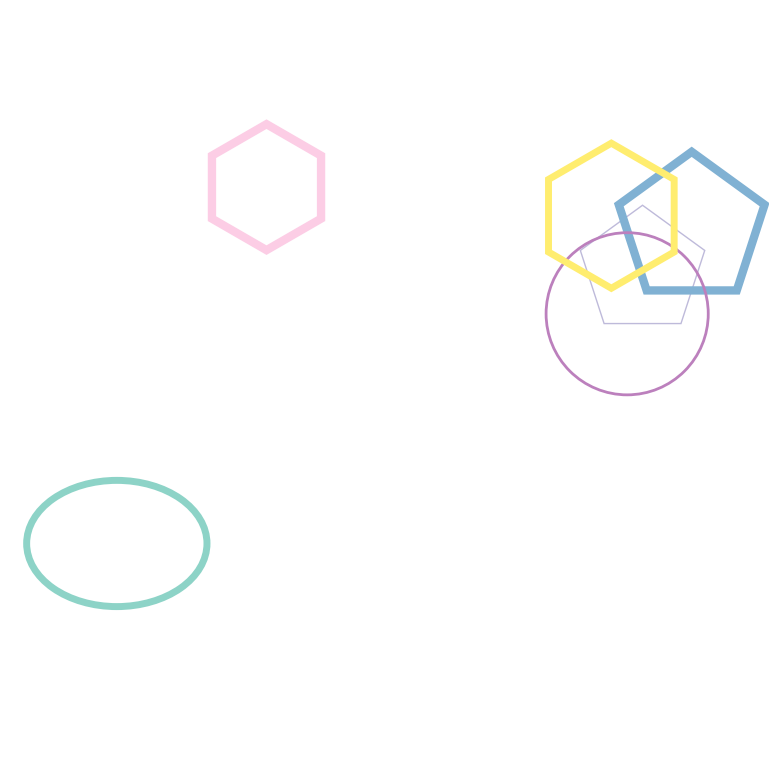[{"shape": "oval", "thickness": 2.5, "radius": 0.59, "center": [0.152, 0.294]}, {"shape": "pentagon", "thickness": 0.5, "radius": 0.42, "center": [0.834, 0.649]}, {"shape": "pentagon", "thickness": 3, "radius": 0.5, "center": [0.898, 0.703]}, {"shape": "hexagon", "thickness": 3, "radius": 0.41, "center": [0.346, 0.757]}, {"shape": "circle", "thickness": 1, "radius": 0.53, "center": [0.815, 0.593]}, {"shape": "hexagon", "thickness": 2.5, "radius": 0.47, "center": [0.794, 0.72]}]